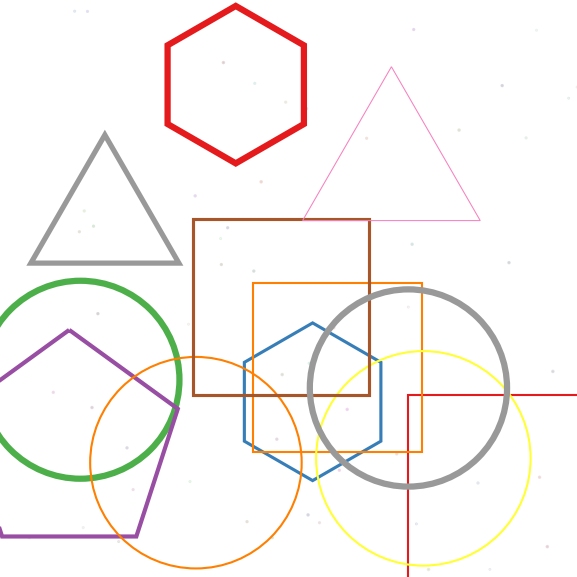[{"shape": "square", "thickness": 1, "radius": 0.82, "center": [0.87, 0.152]}, {"shape": "hexagon", "thickness": 3, "radius": 0.68, "center": [0.408, 0.853]}, {"shape": "hexagon", "thickness": 1.5, "radius": 0.68, "center": [0.541, 0.303]}, {"shape": "circle", "thickness": 3, "radius": 0.86, "center": [0.139, 0.342]}, {"shape": "pentagon", "thickness": 2, "radius": 0.99, "center": [0.12, 0.23]}, {"shape": "circle", "thickness": 1, "radius": 0.92, "center": [0.339, 0.198]}, {"shape": "square", "thickness": 1, "radius": 0.73, "center": [0.584, 0.362]}, {"shape": "circle", "thickness": 1, "radius": 0.93, "center": [0.733, 0.205]}, {"shape": "square", "thickness": 1.5, "radius": 0.76, "center": [0.486, 0.467]}, {"shape": "triangle", "thickness": 0.5, "radius": 0.89, "center": [0.678, 0.706]}, {"shape": "circle", "thickness": 3, "radius": 0.85, "center": [0.707, 0.327]}, {"shape": "triangle", "thickness": 2.5, "radius": 0.74, "center": [0.182, 0.618]}]